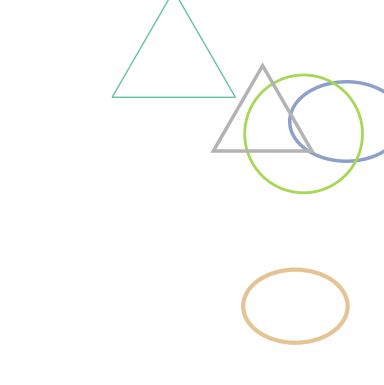[{"shape": "triangle", "thickness": 1, "radius": 0.92, "center": [0.451, 0.84]}, {"shape": "oval", "thickness": 2.5, "radius": 0.74, "center": [0.9, 0.684]}, {"shape": "circle", "thickness": 2, "radius": 0.76, "center": [0.789, 0.652]}, {"shape": "oval", "thickness": 3, "radius": 0.68, "center": [0.767, 0.205]}, {"shape": "triangle", "thickness": 2.5, "radius": 0.74, "center": [0.682, 0.682]}]